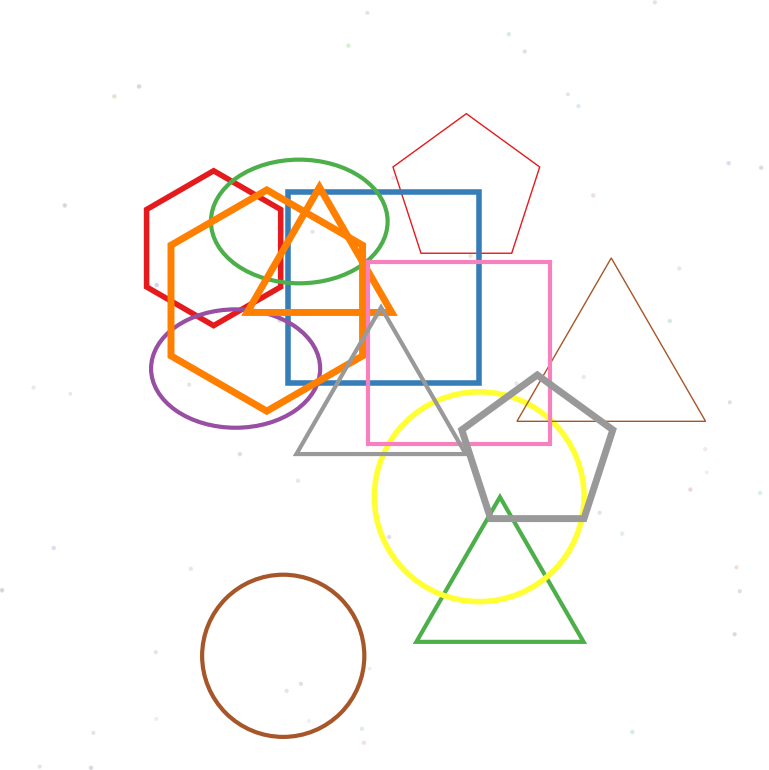[{"shape": "hexagon", "thickness": 2, "radius": 0.5, "center": [0.277, 0.678]}, {"shape": "pentagon", "thickness": 0.5, "radius": 0.5, "center": [0.606, 0.752]}, {"shape": "square", "thickness": 2, "radius": 0.62, "center": [0.498, 0.627]}, {"shape": "oval", "thickness": 1.5, "radius": 0.57, "center": [0.389, 0.712]}, {"shape": "triangle", "thickness": 1.5, "radius": 0.63, "center": [0.649, 0.229]}, {"shape": "oval", "thickness": 1.5, "radius": 0.55, "center": [0.306, 0.521]}, {"shape": "hexagon", "thickness": 2.5, "radius": 0.72, "center": [0.346, 0.61]}, {"shape": "triangle", "thickness": 2.5, "radius": 0.54, "center": [0.415, 0.648]}, {"shape": "circle", "thickness": 2, "radius": 0.68, "center": [0.622, 0.355]}, {"shape": "triangle", "thickness": 0.5, "radius": 0.71, "center": [0.794, 0.524]}, {"shape": "circle", "thickness": 1.5, "radius": 0.53, "center": [0.368, 0.148]}, {"shape": "square", "thickness": 1.5, "radius": 0.59, "center": [0.596, 0.541]}, {"shape": "pentagon", "thickness": 2.5, "radius": 0.52, "center": [0.698, 0.41]}, {"shape": "triangle", "thickness": 1.5, "radius": 0.63, "center": [0.495, 0.474]}]